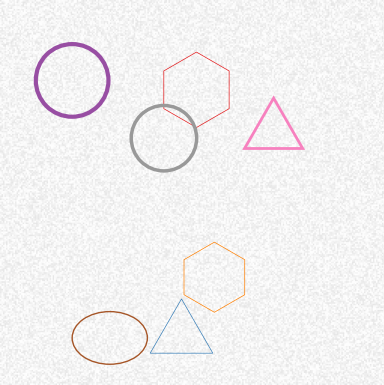[{"shape": "hexagon", "thickness": 0.5, "radius": 0.49, "center": [0.51, 0.767]}, {"shape": "triangle", "thickness": 0.5, "radius": 0.47, "center": [0.471, 0.13]}, {"shape": "circle", "thickness": 3, "radius": 0.47, "center": [0.187, 0.791]}, {"shape": "hexagon", "thickness": 0.5, "radius": 0.46, "center": [0.557, 0.28]}, {"shape": "oval", "thickness": 1, "radius": 0.49, "center": [0.285, 0.122]}, {"shape": "triangle", "thickness": 2, "radius": 0.44, "center": [0.711, 0.658]}, {"shape": "circle", "thickness": 2.5, "radius": 0.42, "center": [0.426, 0.641]}]